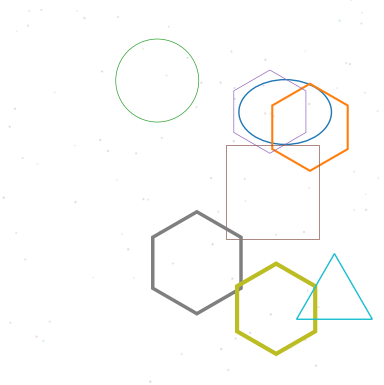[{"shape": "oval", "thickness": 1, "radius": 0.6, "center": [0.741, 0.709]}, {"shape": "hexagon", "thickness": 1.5, "radius": 0.57, "center": [0.805, 0.669]}, {"shape": "circle", "thickness": 0.5, "radius": 0.54, "center": [0.408, 0.791]}, {"shape": "hexagon", "thickness": 0.5, "radius": 0.54, "center": [0.701, 0.71]}, {"shape": "square", "thickness": 0.5, "radius": 0.61, "center": [0.707, 0.502]}, {"shape": "hexagon", "thickness": 2.5, "radius": 0.66, "center": [0.511, 0.318]}, {"shape": "hexagon", "thickness": 3, "radius": 0.59, "center": [0.717, 0.198]}, {"shape": "triangle", "thickness": 1, "radius": 0.57, "center": [0.869, 0.228]}]